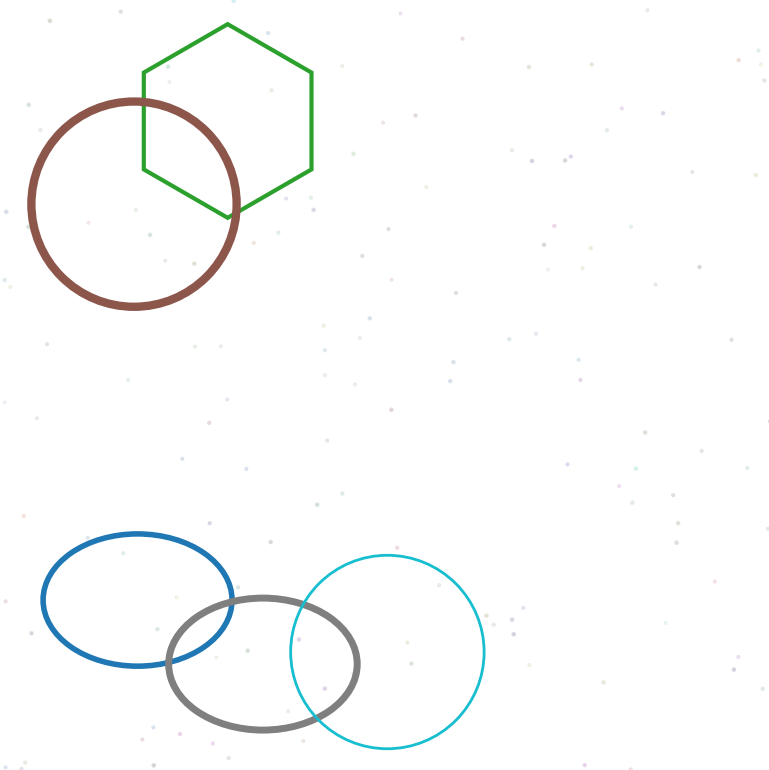[{"shape": "oval", "thickness": 2, "radius": 0.61, "center": [0.179, 0.221]}, {"shape": "hexagon", "thickness": 1.5, "radius": 0.63, "center": [0.296, 0.843]}, {"shape": "circle", "thickness": 3, "radius": 0.67, "center": [0.174, 0.735]}, {"shape": "oval", "thickness": 2.5, "radius": 0.61, "center": [0.341, 0.138]}, {"shape": "circle", "thickness": 1, "radius": 0.63, "center": [0.503, 0.153]}]